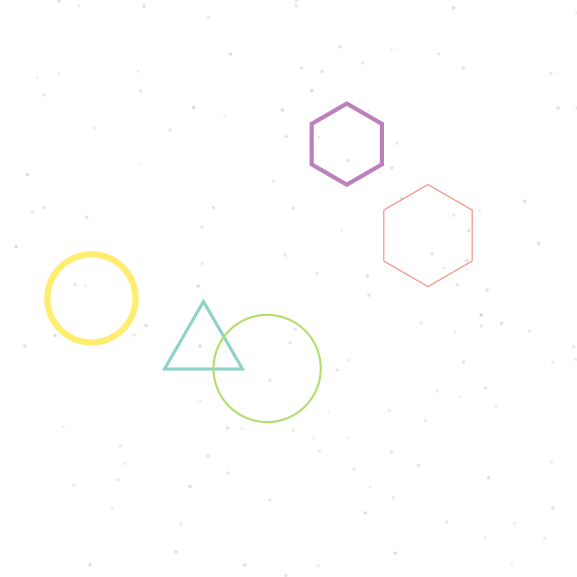[{"shape": "triangle", "thickness": 1.5, "radius": 0.39, "center": [0.352, 0.399]}, {"shape": "hexagon", "thickness": 0.5, "radius": 0.44, "center": [0.741, 0.591]}, {"shape": "circle", "thickness": 1, "radius": 0.46, "center": [0.463, 0.361]}, {"shape": "hexagon", "thickness": 2, "radius": 0.35, "center": [0.601, 0.75]}, {"shape": "circle", "thickness": 3, "radius": 0.38, "center": [0.158, 0.482]}]